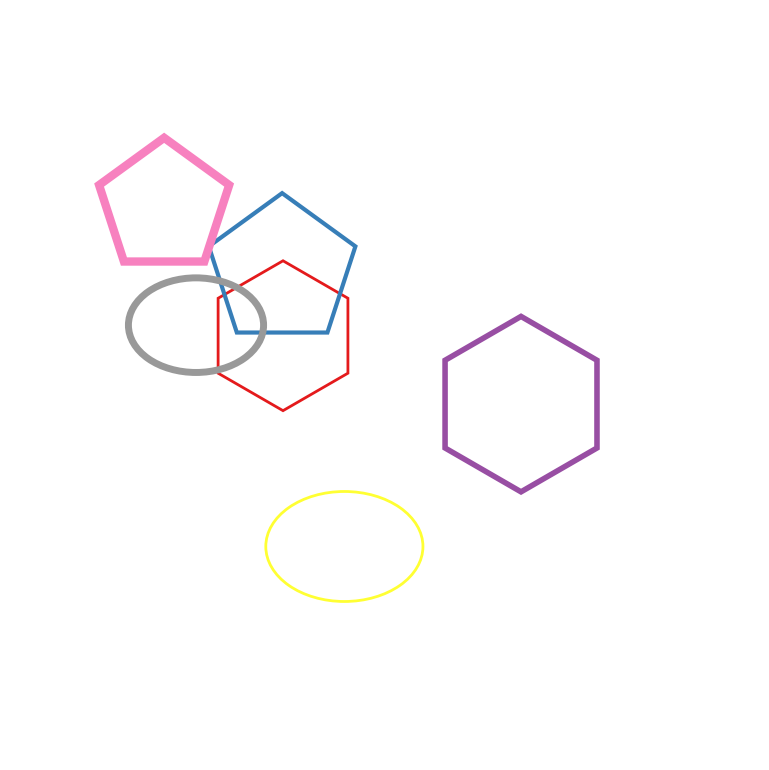[{"shape": "hexagon", "thickness": 1, "radius": 0.49, "center": [0.368, 0.564]}, {"shape": "pentagon", "thickness": 1.5, "radius": 0.5, "center": [0.366, 0.649]}, {"shape": "hexagon", "thickness": 2, "radius": 0.57, "center": [0.677, 0.475]}, {"shape": "oval", "thickness": 1, "radius": 0.51, "center": [0.447, 0.29]}, {"shape": "pentagon", "thickness": 3, "radius": 0.44, "center": [0.213, 0.732]}, {"shape": "oval", "thickness": 2.5, "radius": 0.44, "center": [0.255, 0.578]}]